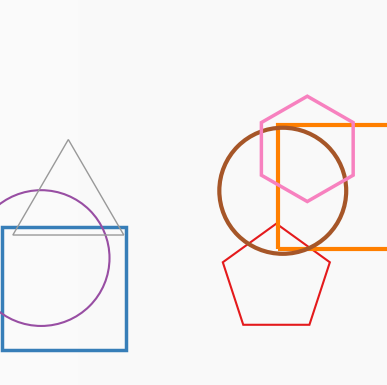[{"shape": "pentagon", "thickness": 1.5, "radius": 0.73, "center": [0.713, 0.274]}, {"shape": "square", "thickness": 2.5, "radius": 0.8, "center": [0.165, 0.251]}, {"shape": "circle", "thickness": 1.5, "radius": 0.88, "center": [0.106, 0.33]}, {"shape": "square", "thickness": 3, "radius": 0.81, "center": [0.878, 0.514]}, {"shape": "circle", "thickness": 3, "radius": 0.82, "center": [0.73, 0.504]}, {"shape": "hexagon", "thickness": 2.5, "radius": 0.68, "center": [0.793, 0.613]}, {"shape": "triangle", "thickness": 1, "radius": 0.83, "center": [0.176, 0.472]}]